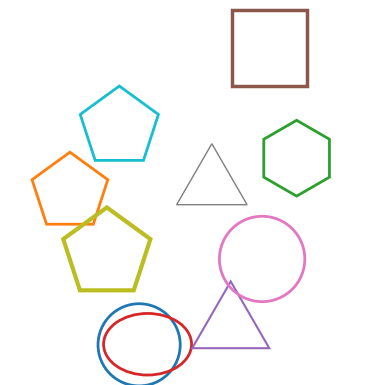[{"shape": "circle", "thickness": 2, "radius": 0.53, "center": [0.361, 0.104]}, {"shape": "pentagon", "thickness": 2, "radius": 0.52, "center": [0.182, 0.501]}, {"shape": "hexagon", "thickness": 2, "radius": 0.49, "center": [0.77, 0.589]}, {"shape": "oval", "thickness": 2, "radius": 0.57, "center": [0.383, 0.106]}, {"shape": "triangle", "thickness": 1.5, "radius": 0.58, "center": [0.599, 0.153]}, {"shape": "square", "thickness": 2.5, "radius": 0.49, "center": [0.7, 0.876]}, {"shape": "circle", "thickness": 2, "radius": 0.55, "center": [0.681, 0.327]}, {"shape": "triangle", "thickness": 1, "radius": 0.53, "center": [0.55, 0.521]}, {"shape": "pentagon", "thickness": 3, "radius": 0.6, "center": [0.278, 0.342]}, {"shape": "pentagon", "thickness": 2, "radius": 0.53, "center": [0.31, 0.67]}]